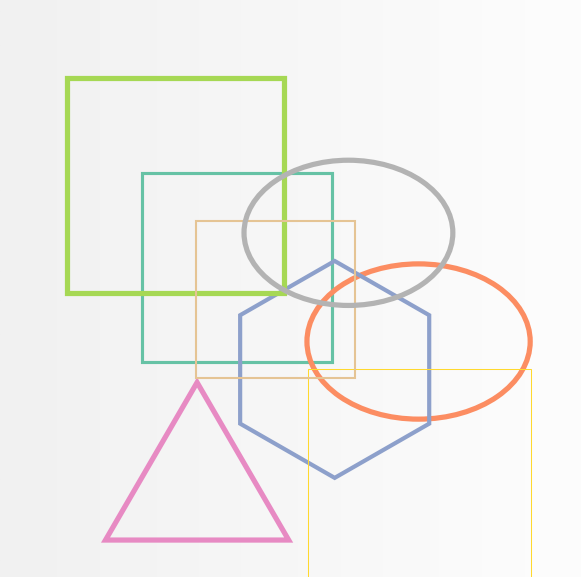[{"shape": "square", "thickness": 1.5, "radius": 0.82, "center": [0.407, 0.537]}, {"shape": "oval", "thickness": 2.5, "radius": 0.96, "center": [0.72, 0.408]}, {"shape": "hexagon", "thickness": 2, "radius": 0.94, "center": [0.576, 0.359]}, {"shape": "triangle", "thickness": 2.5, "radius": 0.91, "center": [0.339, 0.155]}, {"shape": "square", "thickness": 2.5, "radius": 0.93, "center": [0.301, 0.678]}, {"shape": "square", "thickness": 0.5, "radius": 0.96, "center": [0.721, 0.168]}, {"shape": "square", "thickness": 1, "radius": 0.68, "center": [0.474, 0.481]}, {"shape": "oval", "thickness": 2.5, "radius": 0.9, "center": [0.599, 0.596]}]